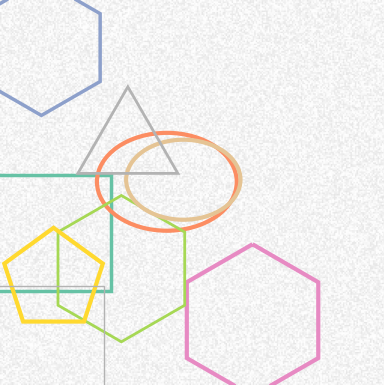[{"shape": "square", "thickness": 2.5, "radius": 0.75, "center": [0.14, 0.395]}, {"shape": "oval", "thickness": 3, "radius": 0.91, "center": [0.433, 0.528]}, {"shape": "hexagon", "thickness": 2.5, "radius": 0.88, "center": [0.108, 0.876]}, {"shape": "hexagon", "thickness": 3, "radius": 0.99, "center": [0.656, 0.168]}, {"shape": "hexagon", "thickness": 2, "radius": 0.95, "center": [0.315, 0.302]}, {"shape": "pentagon", "thickness": 3, "radius": 0.67, "center": [0.139, 0.274]}, {"shape": "oval", "thickness": 3, "radius": 0.74, "center": [0.476, 0.533]}, {"shape": "square", "thickness": 1, "radius": 0.76, "center": [0.118, 0.105]}, {"shape": "triangle", "thickness": 2, "radius": 0.75, "center": [0.332, 0.625]}]